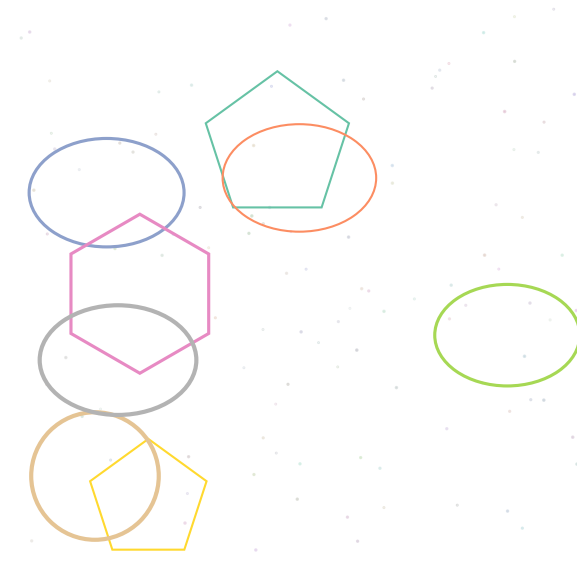[{"shape": "pentagon", "thickness": 1, "radius": 0.65, "center": [0.48, 0.745]}, {"shape": "oval", "thickness": 1, "radius": 0.66, "center": [0.518, 0.691]}, {"shape": "oval", "thickness": 1.5, "radius": 0.67, "center": [0.185, 0.665]}, {"shape": "hexagon", "thickness": 1.5, "radius": 0.69, "center": [0.242, 0.491]}, {"shape": "oval", "thickness": 1.5, "radius": 0.63, "center": [0.878, 0.419]}, {"shape": "pentagon", "thickness": 1, "radius": 0.53, "center": [0.257, 0.133]}, {"shape": "circle", "thickness": 2, "radius": 0.55, "center": [0.164, 0.175]}, {"shape": "oval", "thickness": 2, "radius": 0.68, "center": [0.204, 0.376]}]